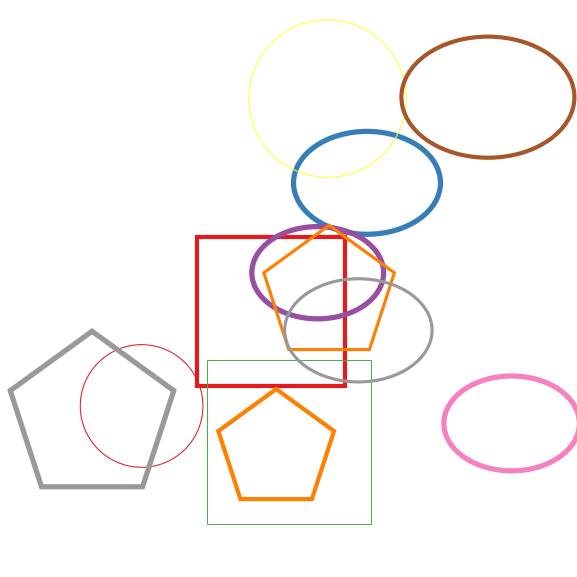[{"shape": "square", "thickness": 2, "radius": 0.64, "center": [0.469, 0.459]}, {"shape": "circle", "thickness": 0.5, "radius": 0.53, "center": [0.245, 0.296]}, {"shape": "oval", "thickness": 2.5, "radius": 0.64, "center": [0.635, 0.683]}, {"shape": "square", "thickness": 0.5, "radius": 0.71, "center": [0.5, 0.234]}, {"shape": "oval", "thickness": 2.5, "radius": 0.57, "center": [0.55, 0.527]}, {"shape": "pentagon", "thickness": 1.5, "radius": 0.59, "center": [0.57, 0.49]}, {"shape": "pentagon", "thickness": 2, "radius": 0.53, "center": [0.478, 0.22]}, {"shape": "circle", "thickness": 0.5, "radius": 0.68, "center": [0.567, 0.829]}, {"shape": "oval", "thickness": 2, "radius": 0.75, "center": [0.845, 0.831]}, {"shape": "oval", "thickness": 2.5, "radius": 0.59, "center": [0.886, 0.266]}, {"shape": "oval", "thickness": 1.5, "radius": 0.64, "center": [0.621, 0.427]}, {"shape": "pentagon", "thickness": 2.5, "radius": 0.74, "center": [0.159, 0.277]}]